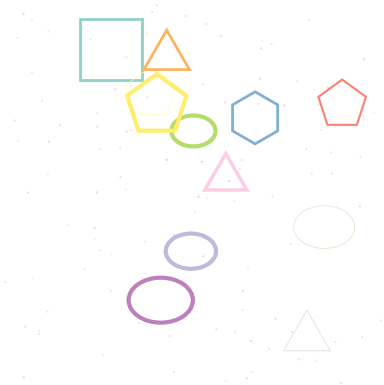[{"shape": "square", "thickness": 2, "radius": 0.4, "center": [0.289, 0.871]}, {"shape": "pentagon", "thickness": 0.5, "radius": 0.34, "center": [0.392, 0.758]}, {"shape": "oval", "thickness": 3, "radius": 0.33, "center": [0.496, 0.348]}, {"shape": "pentagon", "thickness": 1.5, "radius": 0.32, "center": [0.889, 0.728]}, {"shape": "hexagon", "thickness": 2, "radius": 0.34, "center": [0.663, 0.694]}, {"shape": "triangle", "thickness": 2, "radius": 0.34, "center": [0.433, 0.853]}, {"shape": "oval", "thickness": 3, "radius": 0.29, "center": [0.502, 0.66]}, {"shape": "triangle", "thickness": 2.5, "radius": 0.31, "center": [0.587, 0.538]}, {"shape": "triangle", "thickness": 0.5, "radius": 0.35, "center": [0.797, 0.124]}, {"shape": "oval", "thickness": 3, "radius": 0.42, "center": [0.418, 0.22]}, {"shape": "oval", "thickness": 0.5, "radius": 0.4, "center": [0.842, 0.41]}, {"shape": "pentagon", "thickness": 3, "radius": 0.41, "center": [0.407, 0.726]}]